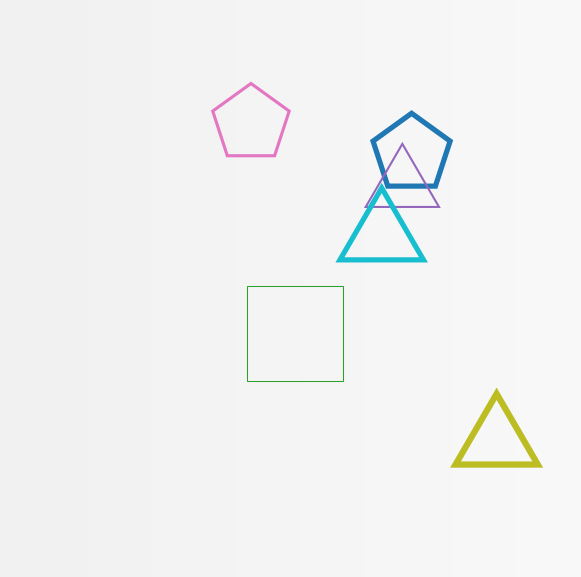[{"shape": "pentagon", "thickness": 2.5, "radius": 0.35, "center": [0.708, 0.733]}, {"shape": "square", "thickness": 0.5, "radius": 0.41, "center": [0.508, 0.421]}, {"shape": "triangle", "thickness": 1, "radius": 0.36, "center": [0.692, 0.677]}, {"shape": "pentagon", "thickness": 1.5, "radius": 0.35, "center": [0.432, 0.785]}, {"shape": "triangle", "thickness": 3, "radius": 0.41, "center": [0.854, 0.236]}, {"shape": "triangle", "thickness": 2.5, "radius": 0.41, "center": [0.657, 0.591]}]